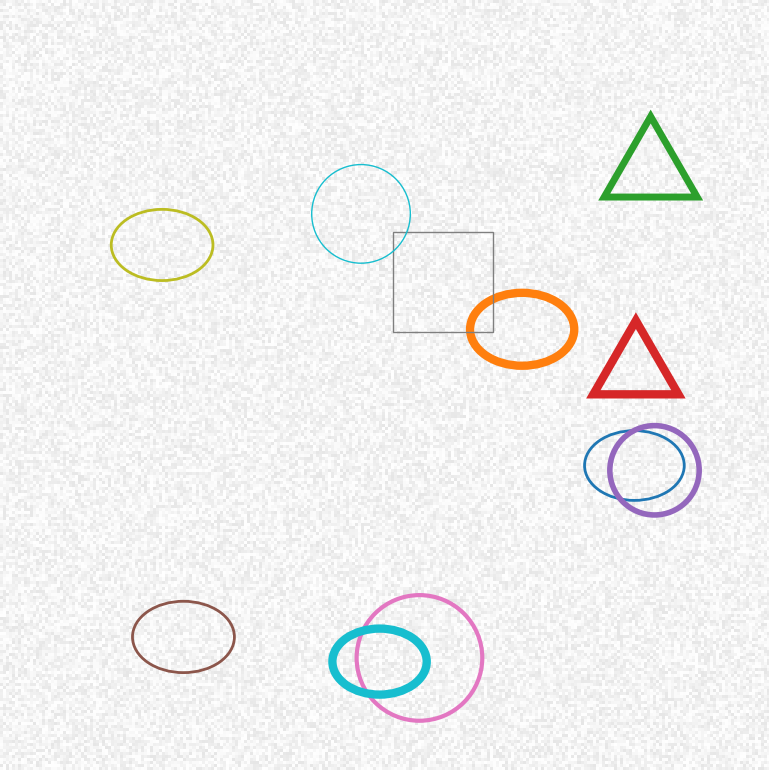[{"shape": "oval", "thickness": 1, "radius": 0.32, "center": [0.824, 0.395]}, {"shape": "oval", "thickness": 3, "radius": 0.34, "center": [0.678, 0.572]}, {"shape": "triangle", "thickness": 2.5, "radius": 0.35, "center": [0.845, 0.779]}, {"shape": "triangle", "thickness": 3, "radius": 0.32, "center": [0.826, 0.52]}, {"shape": "circle", "thickness": 2, "radius": 0.29, "center": [0.85, 0.389]}, {"shape": "oval", "thickness": 1, "radius": 0.33, "center": [0.238, 0.173]}, {"shape": "circle", "thickness": 1.5, "radius": 0.41, "center": [0.545, 0.146]}, {"shape": "square", "thickness": 0.5, "radius": 0.32, "center": [0.575, 0.633]}, {"shape": "oval", "thickness": 1, "radius": 0.33, "center": [0.211, 0.682]}, {"shape": "circle", "thickness": 0.5, "radius": 0.32, "center": [0.469, 0.722]}, {"shape": "oval", "thickness": 3, "radius": 0.31, "center": [0.493, 0.141]}]